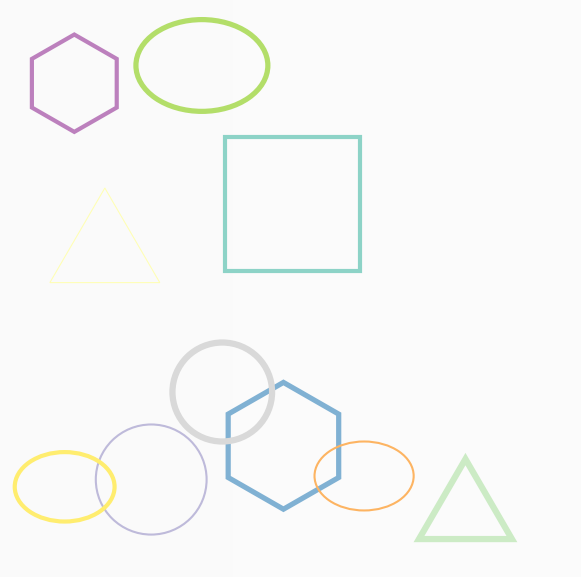[{"shape": "square", "thickness": 2, "radius": 0.58, "center": [0.504, 0.646]}, {"shape": "triangle", "thickness": 0.5, "radius": 0.55, "center": [0.18, 0.564]}, {"shape": "circle", "thickness": 1, "radius": 0.48, "center": [0.26, 0.169]}, {"shape": "hexagon", "thickness": 2.5, "radius": 0.55, "center": [0.488, 0.227]}, {"shape": "oval", "thickness": 1, "radius": 0.43, "center": [0.626, 0.175]}, {"shape": "oval", "thickness": 2.5, "radius": 0.57, "center": [0.347, 0.886]}, {"shape": "circle", "thickness": 3, "radius": 0.43, "center": [0.382, 0.32]}, {"shape": "hexagon", "thickness": 2, "radius": 0.42, "center": [0.128, 0.855]}, {"shape": "triangle", "thickness": 3, "radius": 0.46, "center": [0.801, 0.112]}, {"shape": "oval", "thickness": 2, "radius": 0.43, "center": [0.111, 0.156]}]